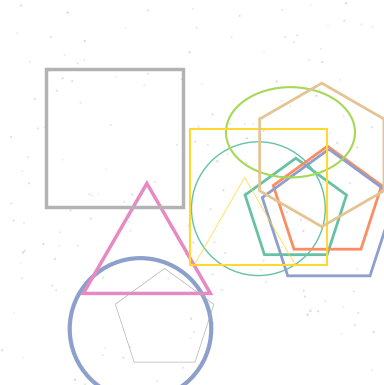[{"shape": "circle", "thickness": 1, "radius": 0.87, "center": [0.671, 0.458]}, {"shape": "pentagon", "thickness": 2, "radius": 0.69, "center": [0.768, 0.451]}, {"shape": "pentagon", "thickness": 2, "radius": 0.74, "center": [0.85, 0.472]}, {"shape": "pentagon", "thickness": 2, "radius": 0.91, "center": [0.854, 0.431]}, {"shape": "circle", "thickness": 3, "radius": 0.92, "center": [0.365, 0.146]}, {"shape": "triangle", "thickness": 2.5, "radius": 0.95, "center": [0.381, 0.333]}, {"shape": "oval", "thickness": 1.5, "radius": 0.84, "center": [0.755, 0.656]}, {"shape": "triangle", "thickness": 0.5, "radius": 0.76, "center": [0.636, 0.387]}, {"shape": "square", "thickness": 1.5, "radius": 0.89, "center": [0.671, 0.488]}, {"shape": "hexagon", "thickness": 2, "radius": 0.93, "center": [0.836, 0.598]}, {"shape": "square", "thickness": 2.5, "radius": 0.89, "center": [0.298, 0.642]}, {"shape": "pentagon", "thickness": 0.5, "radius": 0.67, "center": [0.427, 0.168]}]